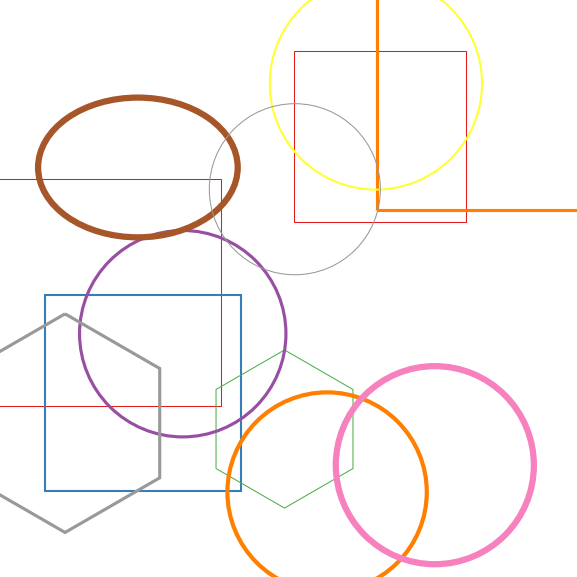[{"shape": "square", "thickness": 0.5, "radius": 0.98, "center": [0.187, 0.492]}, {"shape": "square", "thickness": 0.5, "radius": 0.74, "center": [0.658, 0.763]}, {"shape": "square", "thickness": 1, "radius": 0.85, "center": [0.247, 0.318]}, {"shape": "hexagon", "thickness": 0.5, "radius": 0.68, "center": [0.493, 0.256]}, {"shape": "circle", "thickness": 1.5, "radius": 0.89, "center": [0.316, 0.421]}, {"shape": "square", "thickness": 1.5, "radius": 0.98, "center": [0.848, 0.831]}, {"shape": "circle", "thickness": 2, "radius": 0.86, "center": [0.566, 0.147]}, {"shape": "circle", "thickness": 1, "radius": 0.92, "center": [0.651, 0.855]}, {"shape": "oval", "thickness": 3, "radius": 0.86, "center": [0.239, 0.709]}, {"shape": "circle", "thickness": 3, "radius": 0.86, "center": [0.753, 0.194]}, {"shape": "hexagon", "thickness": 1.5, "radius": 0.95, "center": [0.113, 0.266]}, {"shape": "circle", "thickness": 0.5, "radius": 0.74, "center": [0.511, 0.671]}]